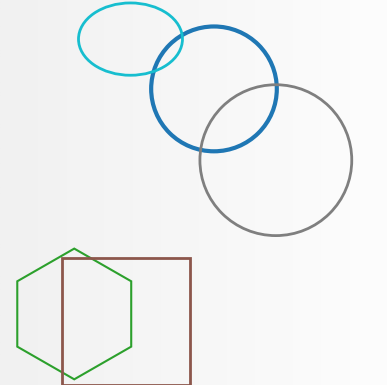[{"shape": "circle", "thickness": 3, "radius": 0.81, "center": [0.552, 0.769]}, {"shape": "hexagon", "thickness": 1.5, "radius": 0.85, "center": [0.192, 0.185]}, {"shape": "square", "thickness": 2, "radius": 0.82, "center": [0.325, 0.164]}, {"shape": "circle", "thickness": 2, "radius": 0.98, "center": [0.712, 0.584]}, {"shape": "oval", "thickness": 2, "radius": 0.67, "center": [0.337, 0.898]}]